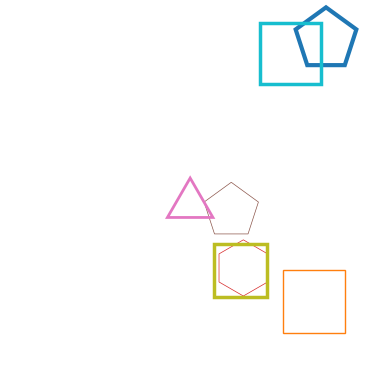[{"shape": "pentagon", "thickness": 3, "radius": 0.41, "center": [0.847, 0.898]}, {"shape": "square", "thickness": 1, "radius": 0.41, "center": [0.816, 0.216]}, {"shape": "hexagon", "thickness": 0.5, "radius": 0.36, "center": [0.632, 0.304]}, {"shape": "pentagon", "thickness": 0.5, "radius": 0.37, "center": [0.601, 0.452]}, {"shape": "triangle", "thickness": 2, "radius": 0.34, "center": [0.494, 0.469]}, {"shape": "square", "thickness": 2.5, "radius": 0.35, "center": [0.624, 0.298]}, {"shape": "square", "thickness": 2.5, "radius": 0.4, "center": [0.754, 0.862]}]